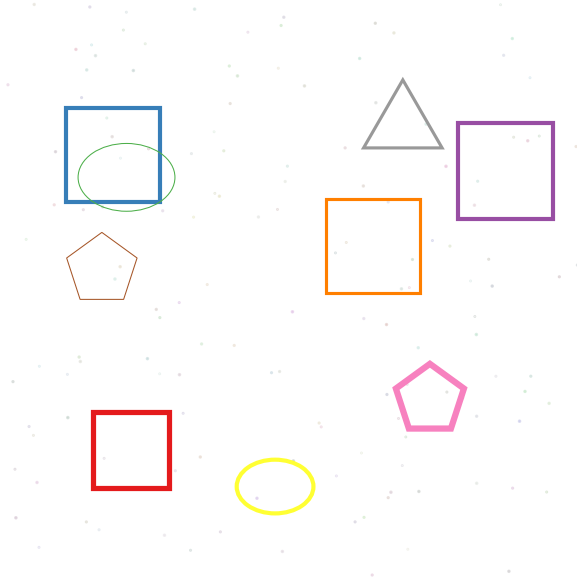[{"shape": "square", "thickness": 2.5, "radius": 0.33, "center": [0.226, 0.22]}, {"shape": "square", "thickness": 2, "radius": 0.41, "center": [0.196, 0.731]}, {"shape": "oval", "thickness": 0.5, "radius": 0.42, "center": [0.219, 0.692]}, {"shape": "square", "thickness": 2, "radius": 0.41, "center": [0.875, 0.703]}, {"shape": "square", "thickness": 1.5, "radius": 0.41, "center": [0.646, 0.573]}, {"shape": "oval", "thickness": 2, "radius": 0.33, "center": [0.476, 0.157]}, {"shape": "pentagon", "thickness": 0.5, "radius": 0.32, "center": [0.176, 0.533]}, {"shape": "pentagon", "thickness": 3, "radius": 0.31, "center": [0.744, 0.307]}, {"shape": "triangle", "thickness": 1.5, "radius": 0.39, "center": [0.698, 0.782]}]